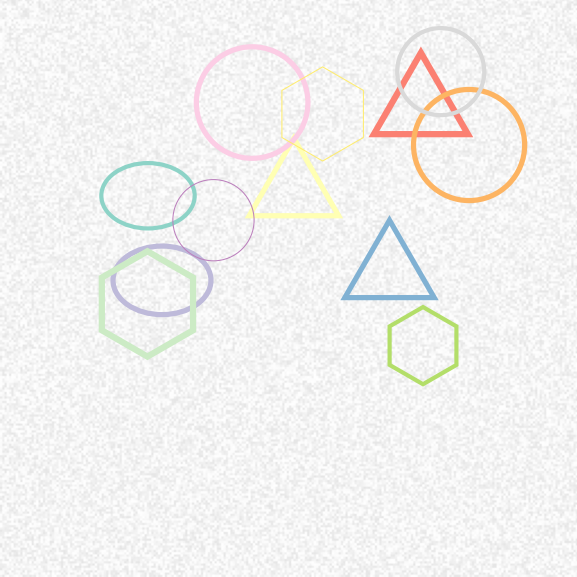[{"shape": "oval", "thickness": 2, "radius": 0.4, "center": [0.256, 0.66]}, {"shape": "triangle", "thickness": 2.5, "radius": 0.45, "center": [0.509, 0.67]}, {"shape": "oval", "thickness": 2.5, "radius": 0.42, "center": [0.28, 0.514]}, {"shape": "triangle", "thickness": 3, "radius": 0.47, "center": [0.729, 0.814]}, {"shape": "triangle", "thickness": 2.5, "radius": 0.45, "center": [0.674, 0.528]}, {"shape": "circle", "thickness": 2.5, "radius": 0.48, "center": [0.812, 0.748]}, {"shape": "hexagon", "thickness": 2, "radius": 0.33, "center": [0.732, 0.401]}, {"shape": "circle", "thickness": 2.5, "radius": 0.48, "center": [0.437, 0.822]}, {"shape": "circle", "thickness": 2, "radius": 0.38, "center": [0.763, 0.875]}, {"shape": "circle", "thickness": 0.5, "radius": 0.35, "center": [0.37, 0.618]}, {"shape": "hexagon", "thickness": 3, "radius": 0.46, "center": [0.255, 0.473]}, {"shape": "hexagon", "thickness": 0.5, "radius": 0.41, "center": [0.559, 0.802]}]